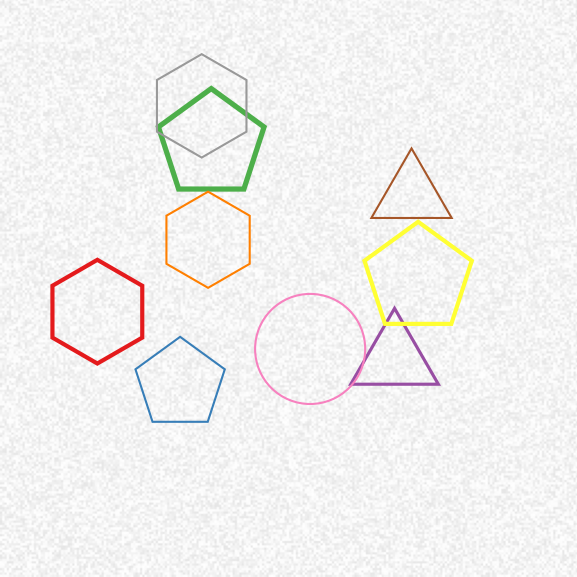[{"shape": "hexagon", "thickness": 2, "radius": 0.45, "center": [0.169, 0.459]}, {"shape": "pentagon", "thickness": 1, "radius": 0.41, "center": [0.312, 0.335]}, {"shape": "pentagon", "thickness": 2.5, "radius": 0.48, "center": [0.366, 0.75]}, {"shape": "triangle", "thickness": 1.5, "radius": 0.44, "center": [0.683, 0.378]}, {"shape": "hexagon", "thickness": 1, "radius": 0.42, "center": [0.36, 0.584]}, {"shape": "pentagon", "thickness": 2, "radius": 0.49, "center": [0.724, 0.517]}, {"shape": "triangle", "thickness": 1, "radius": 0.4, "center": [0.713, 0.662]}, {"shape": "circle", "thickness": 1, "radius": 0.48, "center": [0.537, 0.395]}, {"shape": "hexagon", "thickness": 1, "radius": 0.45, "center": [0.349, 0.816]}]